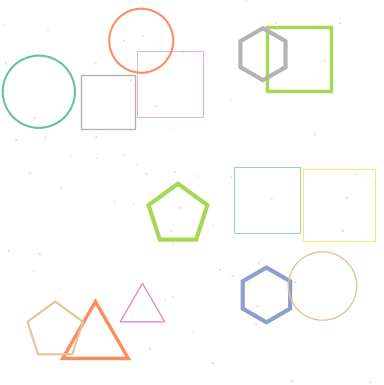[{"shape": "square", "thickness": 0.5, "radius": 0.43, "center": [0.693, 0.48]}, {"shape": "circle", "thickness": 1.5, "radius": 0.47, "center": [0.101, 0.762]}, {"shape": "triangle", "thickness": 2.5, "radius": 0.49, "center": [0.248, 0.118]}, {"shape": "circle", "thickness": 1.5, "radius": 0.42, "center": [0.367, 0.894]}, {"shape": "hexagon", "thickness": 3, "radius": 0.36, "center": [0.692, 0.234]}, {"shape": "square", "thickness": 0.5, "radius": 0.43, "center": [0.441, 0.782]}, {"shape": "triangle", "thickness": 1, "radius": 0.33, "center": [0.37, 0.197]}, {"shape": "square", "thickness": 2.5, "radius": 0.42, "center": [0.776, 0.847]}, {"shape": "pentagon", "thickness": 3, "radius": 0.4, "center": [0.462, 0.443]}, {"shape": "square", "thickness": 0.5, "radius": 0.47, "center": [0.881, 0.468]}, {"shape": "pentagon", "thickness": 1.5, "radius": 0.38, "center": [0.143, 0.141]}, {"shape": "circle", "thickness": 1, "radius": 0.44, "center": [0.838, 0.257]}, {"shape": "square", "thickness": 1, "radius": 0.35, "center": [0.28, 0.735]}, {"shape": "hexagon", "thickness": 3, "radius": 0.34, "center": [0.683, 0.859]}]